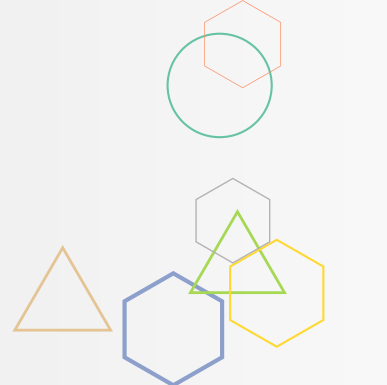[{"shape": "circle", "thickness": 1.5, "radius": 0.67, "center": [0.567, 0.778]}, {"shape": "hexagon", "thickness": 0.5, "radius": 0.57, "center": [0.626, 0.885]}, {"shape": "hexagon", "thickness": 3, "radius": 0.73, "center": [0.447, 0.145]}, {"shape": "triangle", "thickness": 2, "radius": 0.7, "center": [0.613, 0.31]}, {"shape": "hexagon", "thickness": 1.5, "radius": 0.69, "center": [0.714, 0.238]}, {"shape": "triangle", "thickness": 2, "radius": 0.71, "center": [0.162, 0.214]}, {"shape": "hexagon", "thickness": 1, "radius": 0.55, "center": [0.601, 0.427]}]